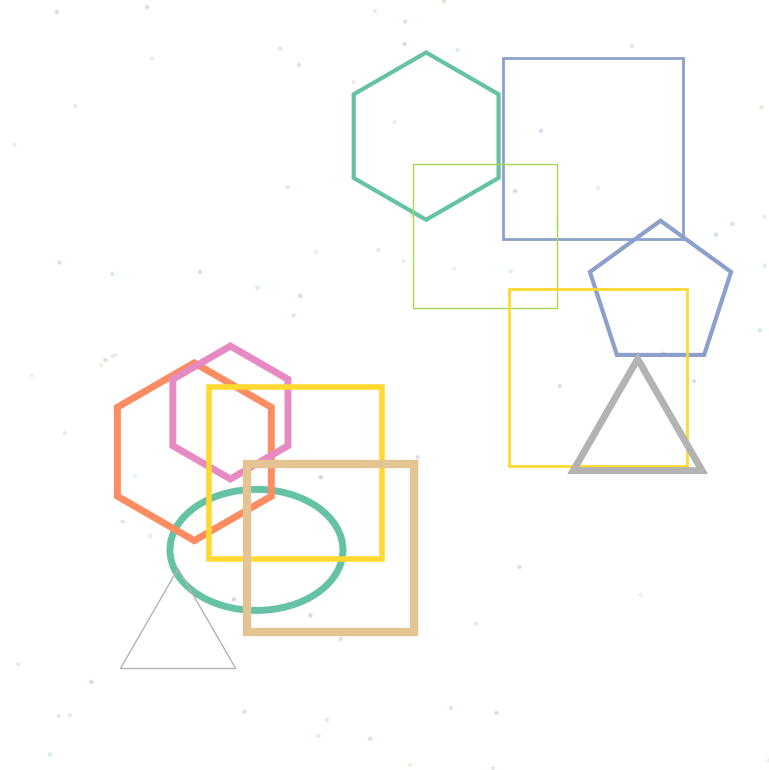[{"shape": "oval", "thickness": 2.5, "radius": 0.56, "center": [0.333, 0.286]}, {"shape": "hexagon", "thickness": 1.5, "radius": 0.54, "center": [0.553, 0.823]}, {"shape": "hexagon", "thickness": 2.5, "radius": 0.58, "center": [0.252, 0.413]}, {"shape": "square", "thickness": 1, "radius": 0.59, "center": [0.77, 0.807]}, {"shape": "pentagon", "thickness": 1.5, "radius": 0.48, "center": [0.858, 0.617]}, {"shape": "hexagon", "thickness": 2.5, "radius": 0.43, "center": [0.299, 0.464]}, {"shape": "square", "thickness": 0.5, "radius": 0.47, "center": [0.63, 0.694]}, {"shape": "square", "thickness": 2, "radius": 0.56, "center": [0.384, 0.386]}, {"shape": "square", "thickness": 1, "radius": 0.58, "center": [0.776, 0.509]}, {"shape": "square", "thickness": 3, "radius": 0.54, "center": [0.429, 0.289]}, {"shape": "triangle", "thickness": 0.5, "radius": 0.43, "center": [0.231, 0.175]}, {"shape": "triangle", "thickness": 2.5, "radius": 0.48, "center": [0.828, 0.437]}]